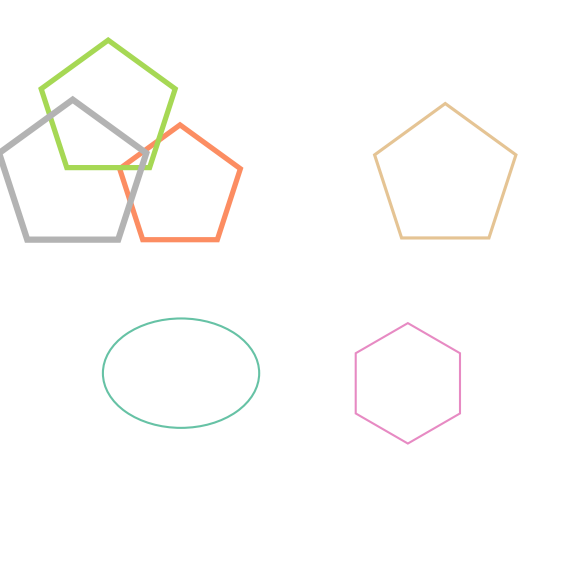[{"shape": "oval", "thickness": 1, "radius": 0.68, "center": [0.313, 0.353]}, {"shape": "pentagon", "thickness": 2.5, "radius": 0.55, "center": [0.312, 0.673]}, {"shape": "hexagon", "thickness": 1, "radius": 0.52, "center": [0.706, 0.335]}, {"shape": "pentagon", "thickness": 2.5, "radius": 0.61, "center": [0.187, 0.808]}, {"shape": "pentagon", "thickness": 1.5, "radius": 0.64, "center": [0.771, 0.691]}, {"shape": "pentagon", "thickness": 3, "radius": 0.67, "center": [0.126, 0.693]}]